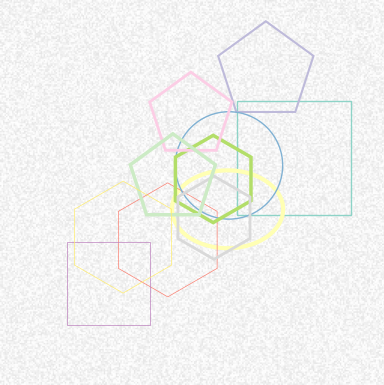[{"shape": "square", "thickness": 1, "radius": 0.74, "center": [0.764, 0.59]}, {"shape": "oval", "thickness": 3, "radius": 0.72, "center": [0.591, 0.456]}, {"shape": "pentagon", "thickness": 1.5, "radius": 0.65, "center": [0.69, 0.815]}, {"shape": "hexagon", "thickness": 0.5, "radius": 0.74, "center": [0.436, 0.377]}, {"shape": "circle", "thickness": 1, "radius": 0.7, "center": [0.595, 0.57]}, {"shape": "hexagon", "thickness": 2.5, "radius": 0.57, "center": [0.554, 0.535]}, {"shape": "pentagon", "thickness": 2, "radius": 0.56, "center": [0.496, 0.7]}, {"shape": "hexagon", "thickness": 2, "radius": 0.54, "center": [0.556, 0.435]}, {"shape": "square", "thickness": 0.5, "radius": 0.54, "center": [0.283, 0.263]}, {"shape": "pentagon", "thickness": 2.5, "radius": 0.58, "center": [0.449, 0.536]}, {"shape": "hexagon", "thickness": 0.5, "radius": 0.73, "center": [0.32, 0.384]}]